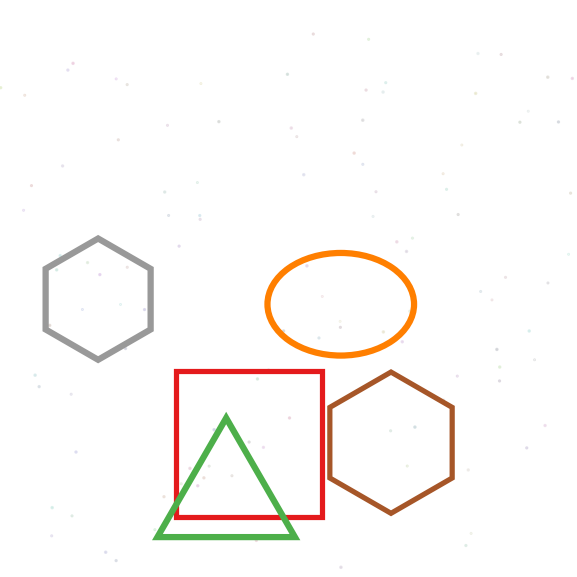[{"shape": "square", "thickness": 2.5, "radius": 0.63, "center": [0.431, 0.23]}, {"shape": "triangle", "thickness": 3, "radius": 0.69, "center": [0.392, 0.138]}, {"shape": "oval", "thickness": 3, "radius": 0.63, "center": [0.59, 0.472]}, {"shape": "hexagon", "thickness": 2.5, "radius": 0.61, "center": [0.677, 0.233]}, {"shape": "hexagon", "thickness": 3, "radius": 0.52, "center": [0.17, 0.481]}]